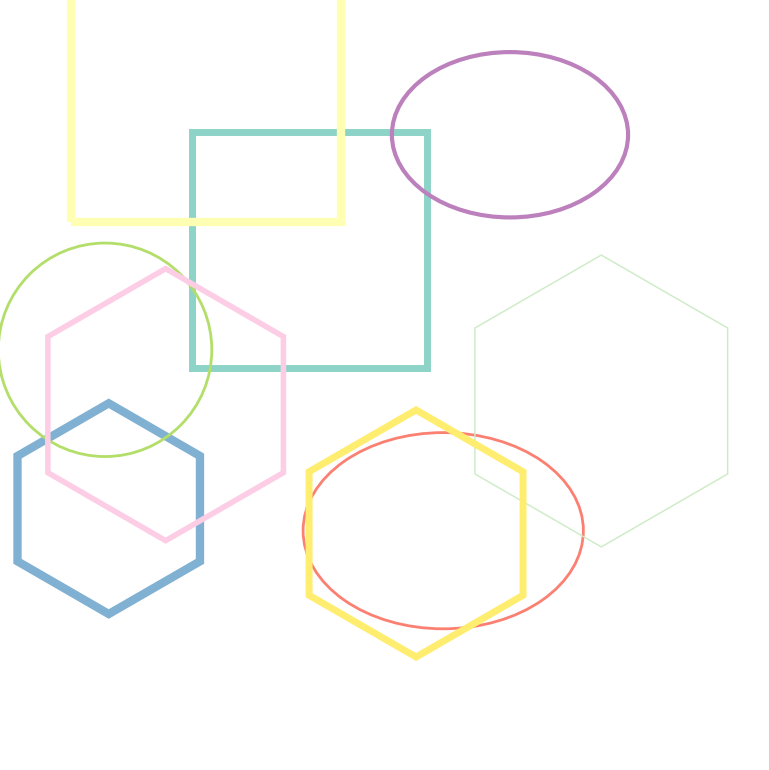[{"shape": "square", "thickness": 2.5, "radius": 0.76, "center": [0.402, 0.675]}, {"shape": "square", "thickness": 3, "radius": 0.88, "center": [0.267, 0.887]}, {"shape": "oval", "thickness": 1, "radius": 0.91, "center": [0.576, 0.311]}, {"shape": "hexagon", "thickness": 3, "radius": 0.68, "center": [0.141, 0.339]}, {"shape": "circle", "thickness": 1, "radius": 0.69, "center": [0.136, 0.546]}, {"shape": "hexagon", "thickness": 2, "radius": 0.88, "center": [0.215, 0.474]}, {"shape": "oval", "thickness": 1.5, "radius": 0.77, "center": [0.662, 0.825]}, {"shape": "hexagon", "thickness": 0.5, "radius": 0.95, "center": [0.781, 0.479]}, {"shape": "hexagon", "thickness": 2.5, "radius": 0.8, "center": [0.54, 0.307]}]